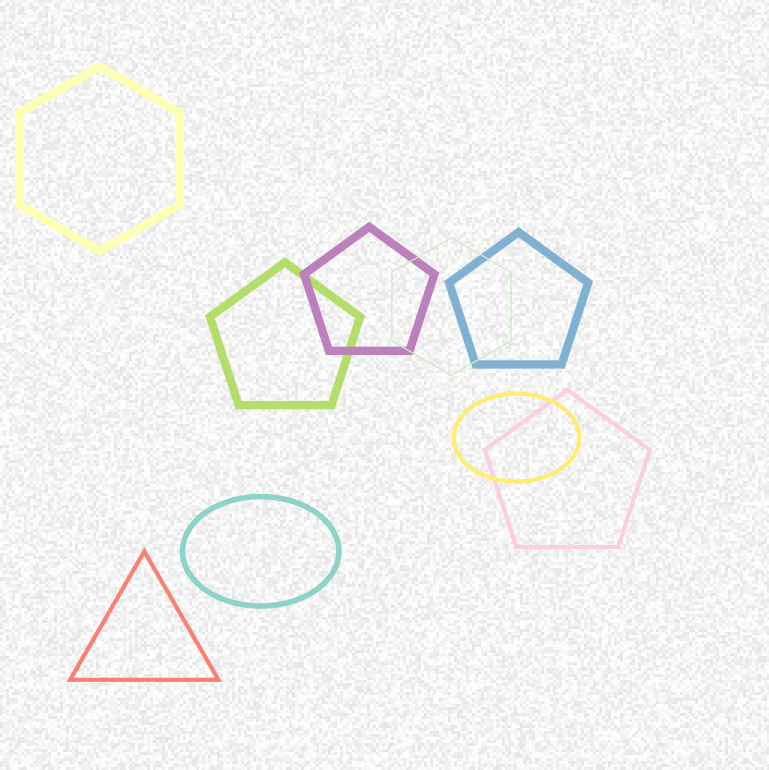[{"shape": "oval", "thickness": 2, "radius": 0.51, "center": [0.339, 0.284]}, {"shape": "hexagon", "thickness": 3, "radius": 0.6, "center": [0.129, 0.794]}, {"shape": "triangle", "thickness": 1.5, "radius": 0.56, "center": [0.187, 0.173]}, {"shape": "pentagon", "thickness": 3, "radius": 0.47, "center": [0.674, 0.604]}, {"shape": "pentagon", "thickness": 3, "radius": 0.51, "center": [0.37, 0.557]}, {"shape": "pentagon", "thickness": 1.5, "radius": 0.56, "center": [0.737, 0.381]}, {"shape": "pentagon", "thickness": 3, "radius": 0.44, "center": [0.48, 0.616]}, {"shape": "hexagon", "thickness": 0.5, "radius": 0.45, "center": [0.586, 0.602]}, {"shape": "oval", "thickness": 1.5, "radius": 0.41, "center": [0.671, 0.432]}]